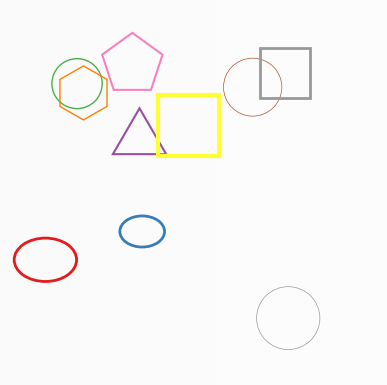[{"shape": "oval", "thickness": 2, "radius": 0.4, "center": [0.117, 0.325]}, {"shape": "oval", "thickness": 2, "radius": 0.29, "center": [0.367, 0.399]}, {"shape": "circle", "thickness": 1, "radius": 0.32, "center": [0.199, 0.783]}, {"shape": "triangle", "thickness": 1.5, "radius": 0.4, "center": [0.36, 0.639]}, {"shape": "hexagon", "thickness": 1, "radius": 0.35, "center": [0.215, 0.759]}, {"shape": "square", "thickness": 3, "radius": 0.4, "center": [0.487, 0.674]}, {"shape": "circle", "thickness": 0.5, "radius": 0.38, "center": [0.652, 0.774]}, {"shape": "pentagon", "thickness": 1.5, "radius": 0.41, "center": [0.342, 0.833]}, {"shape": "circle", "thickness": 0.5, "radius": 0.41, "center": [0.744, 0.174]}, {"shape": "square", "thickness": 2, "radius": 0.32, "center": [0.735, 0.81]}]